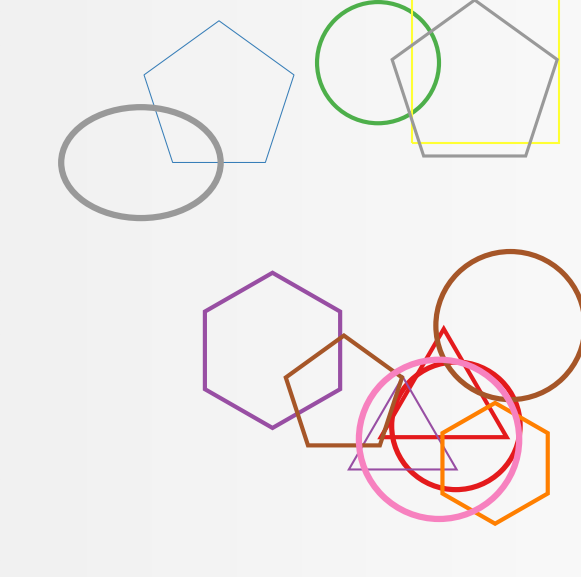[{"shape": "circle", "thickness": 2.5, "radius": 0.55, "center": [0.784, 0.262]}, {"shape": "triangle", "thickness": 2, "radius": 0.62, "center": [0.763, 0.305]}, {"shape": "pentagon", "thickness": 0.5, "radius": 0.68, "center": [0.377, 0.828]}, {"shape": "circle", "thickness": 2, "radius": 0.52, "center": [0.65, 0.891]}, {"shape": "hexagon", "thickness": 2, "radius": 0.67, "center": [0.469, 0.392]}, {"shape": "triangle", "thickness": 1, "radius": 0.54, "center": [0.693, 0.24]}, {"shape": "hexagon", "thickness": 2, "radius": 0.52, "center": [0.852, 0.197]}, {"shape": "square", "thickness": 1, "radius": 0.63, "center": [0.835, 0.877]}, {"shape": "pentagon", "thickness": 2, "radius": 0.53, "center": [0.592, 0.313]}, {"shape": "circle", "thickness": 2.5, "radius": 0.64, "center": [0.878, 0.435]}, {"shape": "circle", "thickness": 3, "radius": 0.69, "center": [0.755, 0.238]}, {"shape": "oval", "thickness": 3, "radius": 0.69, "center": [0.242, 0.718]}, {"shape": "pentagon", "thickness": 1.5, "radius": 0.75, "center": [0.817, 0.85]}]